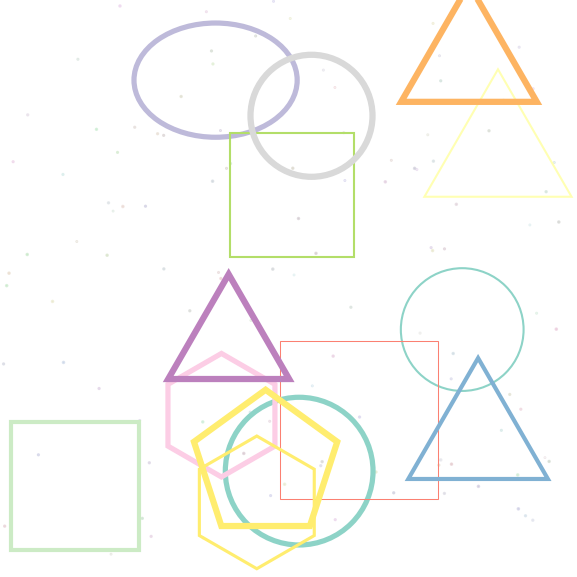[{"shape": "circle", "thickness": 1, "radius": 0.53, "center": [0.8, 0.428]}, {"shape": "circle", "thickness": 2.5, "radius": 0.64, "center": [0.518, 0.183]}, {"shape": "triangle", "thickness": 1, "radius": 0.74, "center": [0.862, 0.732]}, {"shape": "oval", "thickness": 2.5, "radius": 0.71, "center": [0.373, 0.86]}, {"shape": "square", "thickness": 0.5, "radius": 0.69, "center": [0.622, 0.272]}, {"shape": "triangle", "thickness": 2, "radius": 0.7, "center": [0.828, 0.24]}, {"shape": "triangle", "thickness": 3, "radius": 0.68, "center": [0.812, 0.891]}, {"shape": "square", "thickness": 1, "radius": 0.54, "center": [0.505, 0.662]}, {"shape": "hexagon", "thickness": 2.5, "radius": 0.53, "center": [0.383, 0.28]}, {"shape": "circle", "thickness": 3, "radius": 0.53, "center": [0.539, 0.799]}, {"shape": "triangle", "thickness": 3, "radius": 0.6, "center": [0.396, 0.403]}, {"shape": "square", "thickness": 2, "radius": 0.55, "center": [0.129, 0.158]}, {"shape": "pentagon", "thickness": 3, "radius": 0.65, "center": [0.46, 0.194]}, {"shape": "hexagon", "thickness": 1.5, "radius": 0.57, "center": [0.445, 0.129]}]